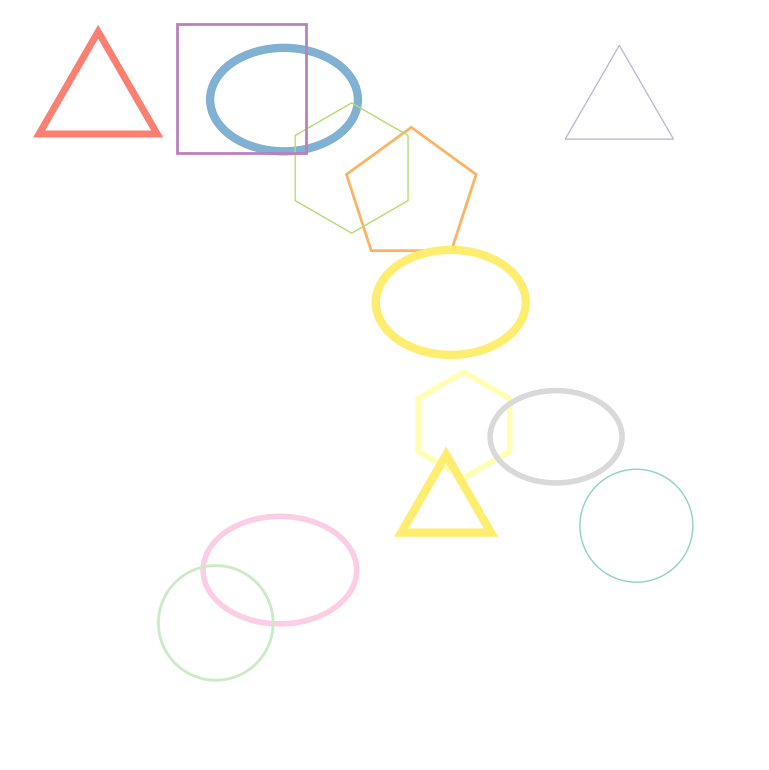[{"shape": "circle", "thickness": 0.5, "radius": 0.37, "center": [0.826, 0.317]}, {"shape": "hexagon", "thickness": 2, "radius": 0.34, "center": [0.602, 0.448]}, {"shape": "triangle", "thickness": 0.5, "radius": 0.41, "center": [0.804, 0.86]}, {"shape": "triangle", "thickness": 2.5, "radius": 0.44, "center": [0.127, 0.87]}, {"shape": "oval", "thickness": 3, "radius": 0.48, "center": [0.369, 0.871]}, {"shape": "pentagon", "thickness": 1, "radius": 0.44, "center": [0.534, 0.746]}, {"shape": "hexagon", "thickness": 0.5, "radius": 0.42, "center": [0.457, 0.782]}, {"shape": "oval", "thickness": 2, "radius": 0.5, "center": [0.363, 0.26]}, {"shape": "oval", "thickness": 2, "radius": 0.43, "center": [0.722, 0.433]}, {"shape": "square", "thickness": 1, "radius": 0.42, "center": [0.313, 0.885]}, {"shape": "circle", "thickness": 1, "radius": 0.37, "center": [0.28, 0.191]}, {"shape": "triangle", "thickness": 3, "radius": 0.34, "center": [0.579, 0.342]}, {"shape": "oval", "thickness": 3, "radius": 0.49, "center": [0.585, 0.607]}]